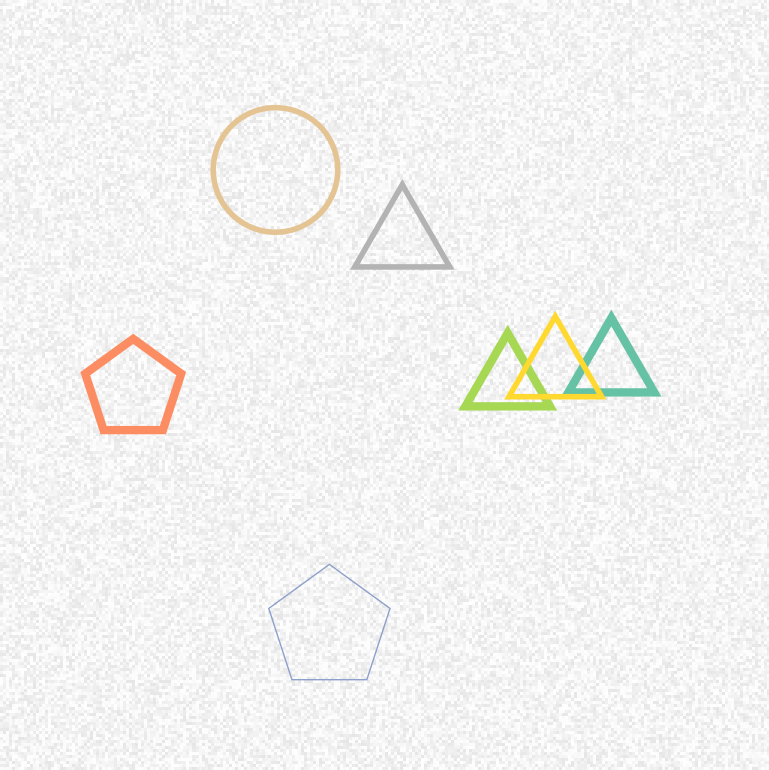[{"shape": "triangle", "thickness": 3, "radius": 0.32, "center": [0.794, 0.523]}, {"shape": "pentagon", "thickness": 3, "radius": 0.33, "center": [0.173, 0.494]}, {"shape": "pentagon", "thickness": 0.5, "radius": 0.41, "center": [0.428, 0.184]}, {"shape": "triangle", "thickness": 3, "radius": 0.32, "center": [0.659, 0.504]}, {"shape": "triangle", "thickness": 2, "radius": 0.35, "center": [0.721, 0.52]}, {"shape": "circle", "thickness": 2, "radius": 0.4, "center": [0.358, 0.779]}, {"shape": "triangle", "thickness": 2, "radius": 0.36, "center": [0.522, 0.689]}]